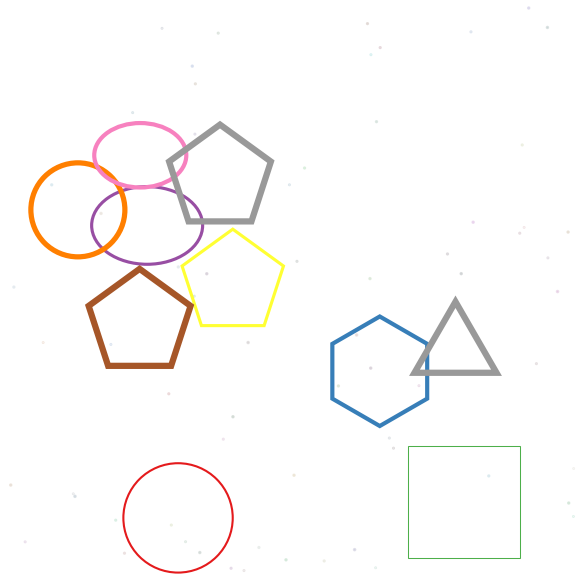[{"shape": "circle", "thickness": 1, "radius": 0.47, "center": [0.308, 0.102]}, {"shape": "hexagon", "thickness": 2, "radius": 0.47, "center": [0.658, 0.356]}, {"shape": "square", "thickness": 0.5, "radius": 0.49, "center": [0.804, 0.13]}, {"shape": "oval", "thickness": 1.5, "radius": 0.48, "center": [0.255, 0.609]}, {"shape": "circle", "thickness": 2.5, "radius": 0.41, "center": [0.135, 0.636]}, {"shape": "pentagon", "thickness": 1.5, "radius": 0.46, "center": [0.403, 0.51]}, {"shape": "pentagon", "thickness": 3, "radius": 0.46, "center": [0.242, 0.441]}, {"shape": "oval", "thickness": 2, "radius": 0.4, "center": [0.243, 0.73]}, {"shape": "triangle", "thickness": 3, "radius": 0.41, "center": [0.789, 0.395]}, {"shape": "pentagon", "thickness": 3, "radius": 0.46, "center": [0.381, 0.691]}]